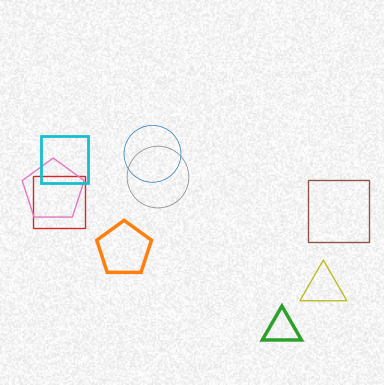[{"shape": "circle", "thickness": 0.5, "radius": 0.37, "center": [0.396, 0.6]}, {"shape": "pentagon", "thickness": 2.5, "radius": 0.37, "center": [0.322, 0.353]}, {"shape": "triangle", "thickness": 2.5, "radius": 0.29, "center": [0.732, 0.146]}, {"shape": "square", "thickness": 1, "radius": 0.34, "center": [0.154, 0.475]}, {"shape": "square", "thickness": 1, "radius": 0.4, "center": [0.88, 0.452]}, {"shape": "pentagon", "thickness": 1, "radius": 0.42, "center": [0.138, 0.505]}, {"shape": "circle", "thickness": 0.5, "radius": 0.4, "center": [0.41, 0.54]}, {"shape": "triangle", "thickness": 1, "radius": 0.35, "center": [0.84, 0.254]}, {"shape": "square", "thickness": 2, "radius": 0.31, "center": [0.168, 0.585]}]